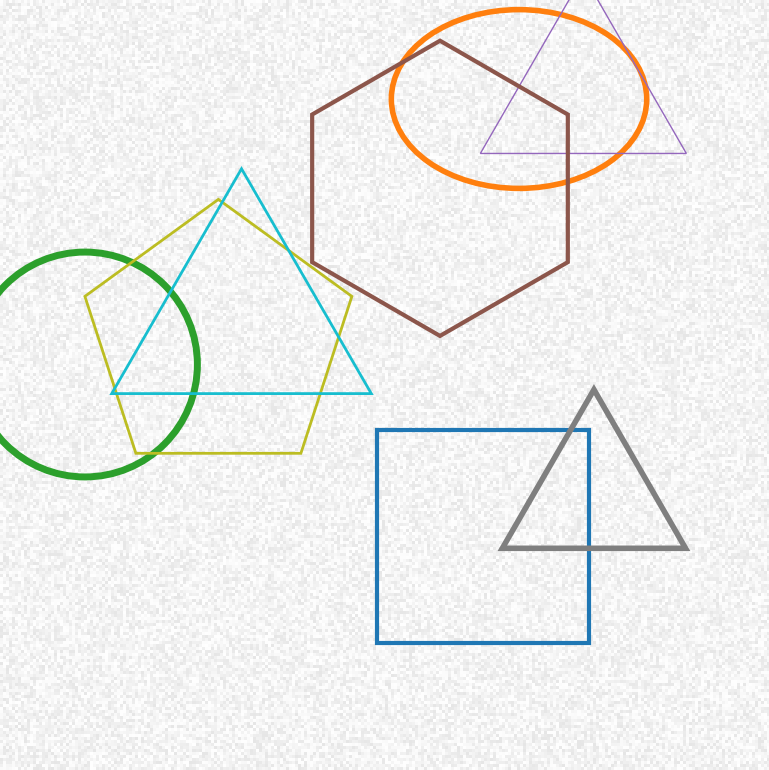[{"shape": "square", "thickness": 1.5, "radius": 0.69, "center": [0.627, 0.303]}, {"shape": "oval", "thickness": 2, "radius": 0.83, "center": [0.674, 0.871]}, {"shape": "circle", "thickness": 2.5, "radius": 0.73, "center": [0.11, 0.527]}, {"shape": "triangle", "thickness": 0.5, "radius": 0.77, "center": [0.758, 0.878]}, {"shape": "hexagon", "thickness": 1.5, "radius": 0.96, "center": [0.571, 0.755]}, {"shape": "triangle", "thickness": 2, "radius": 0.69, "center": [0.771, 0.357]}, {"shape": "pentagon", "thickness": 1, "radius": 0.91, "center": [0.284, 0.559]}, {"shape": "triangle", "thickness": 1, "radius": 0.97, "center": [0.314, 0.586]}]